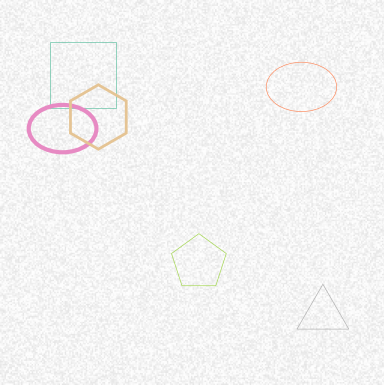[{"shape": "square", "thickness": 0.5, "radius": 0.43, "center": [0.216, 0.806]}, {"shape": "oval", "thickness": 0.5, "radius": 0.46, "center": [0.783, 0.774]}, {"shape": "oval", "thickness": 3, "radius": 0.44, "center": [0.163, 0.666]}, {"shape": "pentagon", "thickness": 0.5, "radius": 0.37, "center": [0.517, 0.318]}, {"shape": "hexagon", "thickness": 2, "radius": 0.42, "center": [0.255, 0.696]}, {"shape": "triangle", "thickness": 0.5, "radius": 0.39, "center": [0.839, 0.184]}]